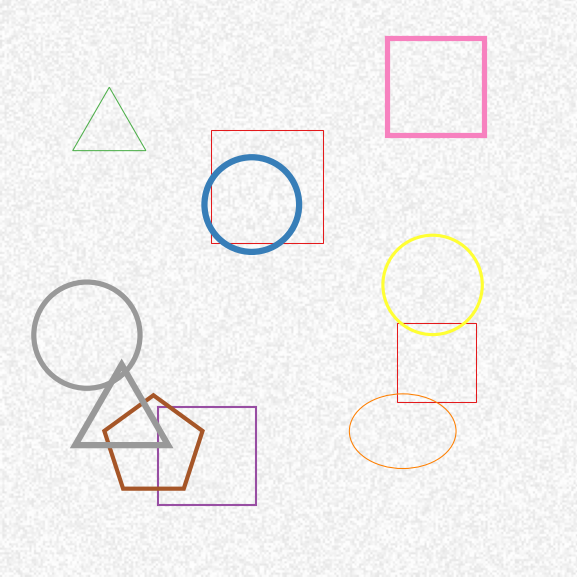[{"shape": "square", "thickness": 0.5, "radius": 0.34, "center": [0.757, 0.372]}, {"shape": "square", "thickness": 0.5, "radius": 0.49, "center": [0.462, 0.676]}, {"shape": "circle", "thickness": 3, "radius": 0.41, "center": [0.436, 0.645]}, {"shape": "triangle", "thickness": 0.5, "radius": 0.37, "center": [0.189, 0.775]}, {"shape": "square", "thickness": 1, "radius": 0.42, "center": [0.358, 0.209]}, {"shape": "oval", "thickness": 0.5, "radius": 0.46, "center": [0.697, 0.252]}, {"shape": "circle", "thickness": 1.5, "radius": 0.43, "center": [0.749, 0.506]}, {"shape": "pentagon", "thickness": 2, "radius": 0.45, "center": [0.266, 0.225]}, {"shape": "square", "thickness": 2.5, "radius": 0.42, "center": [0.755, 0.849]}, {"shape": "circle", "thickness": 2.5, "radius": 0.46, "center": [0.151, 0.419]}, {"shape": "triangle", "thickness": 3, "radius": 0.46, "center": [0.211, 0.275]}]